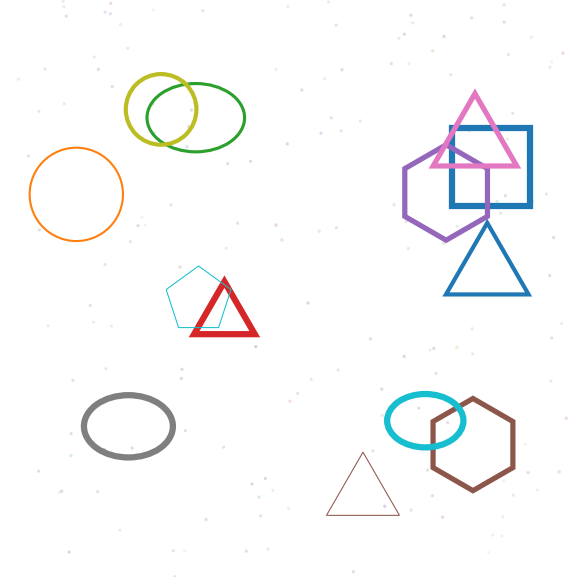[{"shape": "triangle", "thickness": 2, "radius": 0.41, "center": [0.844, 0.531]}, {"shape": "square", "thickness": 3, "radius": 0.34, "center": [0.851, 0.71]}, {"shape": "circle", "thickness": 1, "radius": 0.4, "center": [0.132, 0.663]}, {"shape": "oval", "thickness": 1.5, "radius": 0.42, "center": [0.339, 0.795]}, {"shape": "triangle", "thickness": 3, "radius": 0.3, "center": [0.389, 0.451]}, {"shape": "hexagon", "thickness": 2.5, "radius": 0.41, "center": [0.773, 0.666]}, {"shape": "hexagon", "thickness": 2.5, "radius": 0.4, "center": [0.819, 0.229]}, {"shape": "triangle", "thickness": 0.5, "radius": 0.36, "center": [0.629, 0.143]}, {"shape": "triangle", "thickness": 2.5, "radius": 0.42, "center": [0.822, 0.754]}, {"shape": "oval", "thickness": 3, "radius": 0.39, "center": [0.222, 0.261]}, {"shape": "circle", "thickness": 2, "radius": 0.31, "center": [0.279, 0.81]}, {"shape": "pentagon", "thickness": 0.5, "radius": 0.29, "center": [0.344, 0.48]}, {"shape": "oval", "thickness": 3, "radius": 0.33, "center": [0.736, 0.271]}]